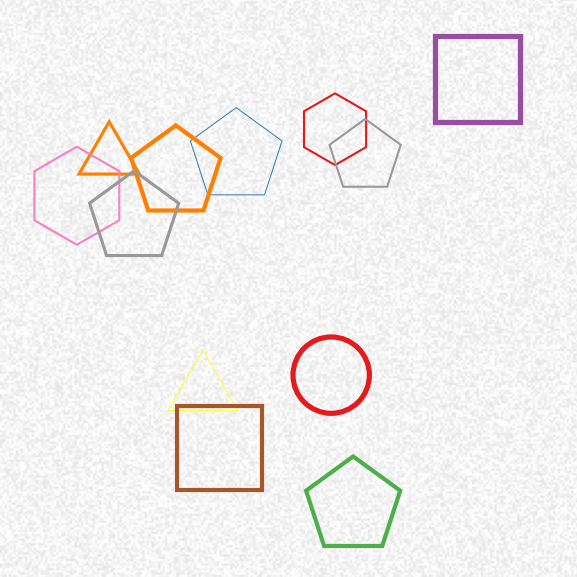[{"shape": "circle", "thickness": 2.5, "radius": 0.33, "center": [0.573, 0.35]}, {"shape": "hexagon", "thickness": 1, "radius": 0.31, "center": [0.58, 0.775]}, {"shape": "pentagon", "thickness": 0.5, "radius": 0.42, "center": [0.409, 0.729]}, {"shape": "pentagon", "thickness": 2, "radius": 0.43, "center": [0.612, 0.123]}, {"shape": "square", "thickness": 2.5, "radius": 0.37, "center": [0.827, 0.862]}, {"shape": "triangle", "thickness": 1.5, "radius": 0.3, "center": [0.189, 0.728]}, {"shape": "pentagon", "thickness": 2, "radius": 0.41, "center": [0.304, 0.701]}, {"shape": "triangle", "thickness": 0.5, "radius": 0.35, "center": [0.351, 0.323]}, {"shape": "square", "thickness": 2, "radius": 0.37, "center": [0.38, 0.223]}, {"shape": "hexagon", "thickness": 1, "radius": 0.42, "center": [0.133, 0.66]}, {"shape": "pentagon", "thickness": 1.5, "radius": 0.41, "center": [0.232, 0.622]}, {"shape": "pentagon", "thickness": 1, "radius": 0.32, "center": [0.632, 0.728]}]